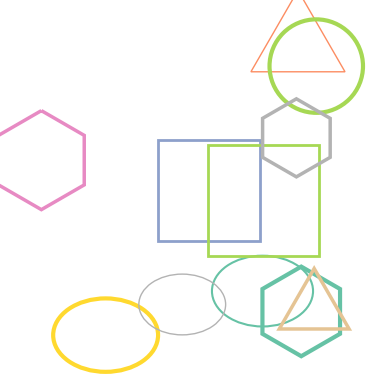[{"shape": "hexagon", "thickness": 3, "radius": 0.58, "center": [0.782, 0.191]}, {"shape": "oval", "thickness": 1.5, "radius": 0.66, "center": [0.682, 0.244]}, {"shape": "triangle", "thickness": 1, "radius": 0.71, "center": [0.774, 0.884]}, {"shape": "square", "thickness": 2, "radius": 0.66, "center": [0.543, 0.505]}, {"shape": "hexagon", "thickness": 2.5, "radius": 0.64, "center": [0.107, 0.584]}, {"shape": "square", "thickness": 2, "radius": 0.72, "center": [0.685, 0.479]}, {"shape": "circle", "thickness": 3, "radius": 0.61, "center": [0.821, 0.828]}, {"shape": "oval", "thickness": 3, "radius": 0.68, "center": [0.274, 0.13]}, {"shape": "triangle", "thickness": 2.5, "radius": 0.52, "center": [0.816, 0.198]}, {"shape": "hexagon", "thickness": 2.5, "radius": 0.51, "center": [0.77, 0.642]}, {"shape": "oval", "thickness": 1, "radius": 0.56, "center": [0.473, 0.209]}]